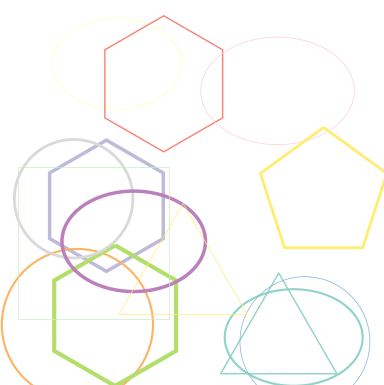[{"shape": "triangle", "thickness": 1, "radius": 0.87, "center": [0.724, 0.116]}, {"shape": "oval", "thickness": 1.5, "radius": 0.9, "center": [0.763, 0.123]}, {"shape": "oval", "thickness": 0.5, "radius": 0.84, "center": [0.303, 0.835]}, {"shape": "hexagon", "thickness": 2.5, "radius": 0.85, "center": [0.276, 0.466]}, {"shape": "hexagon", "thickness": 1, "radius": 0.88, "center": [0.425, 0.782]}, {"shape": "circle", "thickness": 0.5, "radius": 0.84, "center": [0.792, 0.113]}, {"shape": "circle", "thickness": 1.5, "radius": 0.98, "center": [0.201, 0.157]}, {"shape": "hexagon", "thickness": 3, "radius": 0.91, "center": [0.299, 0.18]}, {"shape": "oval", "thickness": 0.5, "radius": 1.0, "center": [0.721, 0.764]}, {"shape": "circle", "thickness": 2, "radius": 0.77, "center": [0.191, 0.484]}, {"shape": "oval", "thickness": 2.5, "radius": 0.93, "center": [0.347, 0.373]}, {"shape": "square", "thickness": 0.5, "radius": 0.98, "center": [0.242, 0.368]}, {"shape": "pentagon", "thickness": 2, "radius": 0.86, "center": [0.841, 0.496]}, {"shape": "triangle", "thickness": 0.5, "radius": 0.96, "center": [0.476, 0.279]}]